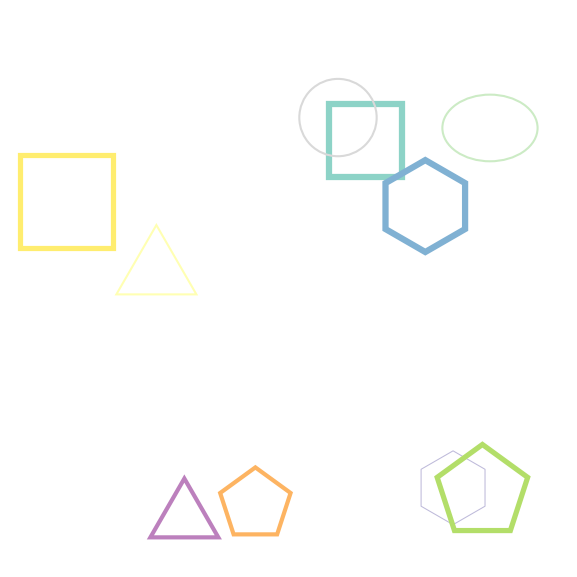[{"shape": "square", "thickness": 3, "radius": 0.31, "center": [0.633, 0.756]}, {"shape": "triangle", "thickness": 1, "radius": 0.4, "center": [0.271, 0.529]}, {"shape": "hexagon", "thickness": 0.5, "radius": 0.32, "center": [0.785, 0.155]}, {"shape": "hexagon", "thickness": 3, "radius": 0.4, "center": [0.736, 0.642]}, {"shape": "pentagon", "thickness": 2, "radius": 0.32, "center": [0.442, 0.126]}, {"shape": "pentagon", "thickness": 2.5, "radius": 0.41, "center": [0.835, 0.147]}, {"shape": "circle", "thickness": 1, "radius": 0.33, "center": [0.585, 0.796]}, {"shape": "triangle", "thickness": 2, "radius": 0.34, "center": [0.319, 0.103]}, {"shape": "oval", "thickness": 1, "radius": 0.41, "center": [0.848, 0.778]}, {"shape": "square", "thickness": 2.5, "radius": 0.4, "center": [0.115, 0.65]}]